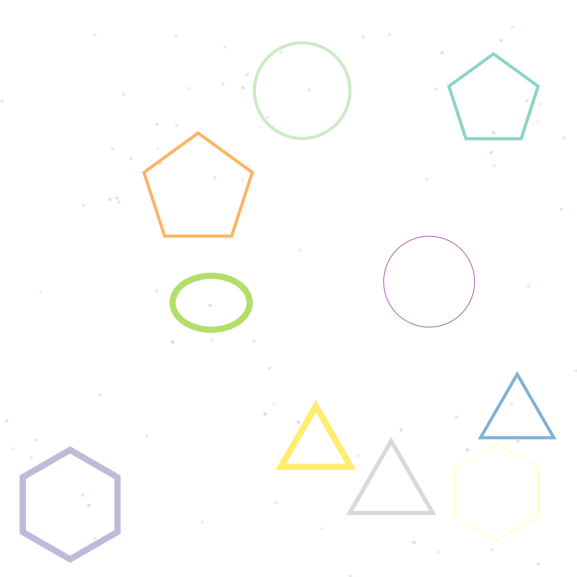[{"shape": "pentagon", "thickness": 1.5, "radius": 0.41, "center": [0.855, 0.825]}, {"shape": "hexagon", "thickness": 0.5, "radius": 0.42, "center": [0.86, 0.147]}, {"shape": "hexagon", "thickness": 3, "radius": 0.47, "center": [0.121, 0.125]}, {"shape": "triangle", "thickness": 1.5, "radius": 0.37, "center": [0.896, 0.278]}, {"shape": "pentagon", "thickness": 1.5, "radius": 0.49, "center": [0.343, 0.67]}, {"shape": "oval", "thickness": 3, "radius": 0.33, "center": [0.366, 0.475]}, {"shape": "triangle", "thickness": 2, "radius": 0.42, "center": [0.677, 0.152]}, {"shape": "circle", "thickness": 0.5, "radius": 0.39, "center": [0.743, 0.511]}, {"shape": "circle", "thickness": 1.5, "radius": 0.41, "center": [0.523, 0.842]}, {"shape": "triangle", "thickness": 3, "radius": 0.35, "center": [0.547, 0.226]}]